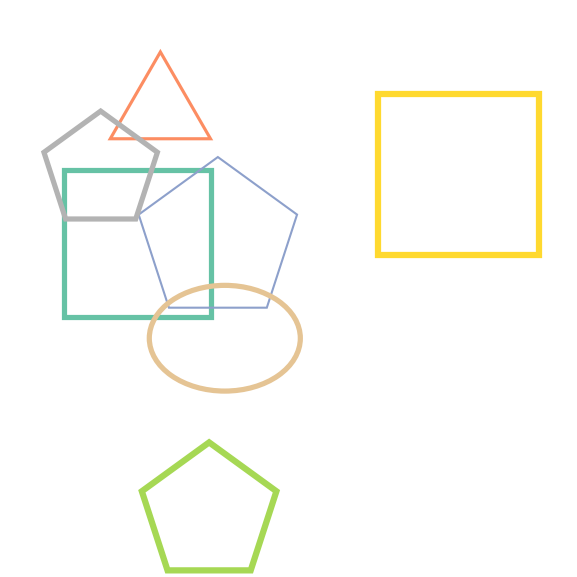[{"shape": "square", "thickness": 2.5, "radius": 0.64, "center": [0.238, 0.577]}, {"shape": "triangle", "thickness": 1.5, "radius": 0.5, "center": [0.278, 0.809]}, {"shape": "pentagon", "thickness": 1, "radius": 0.72, "center": [0.377, 0.583]}, {"shape": "pentagon", "thickness": 3, "radius": 0.61, "center": [0.362, 0.111]}, {"shape": "square", "thickness": 3, "radius": 0.7, "center": [0.794, 0.697]}, {"shape": "oval", "thickness": 2.5, "radius": 0.65, "center": [0.389, 0.413]}, {"shape": "pentagon", "thickness": 2.5, "radius": 0.52, "center": [0.174, 0.703]}]